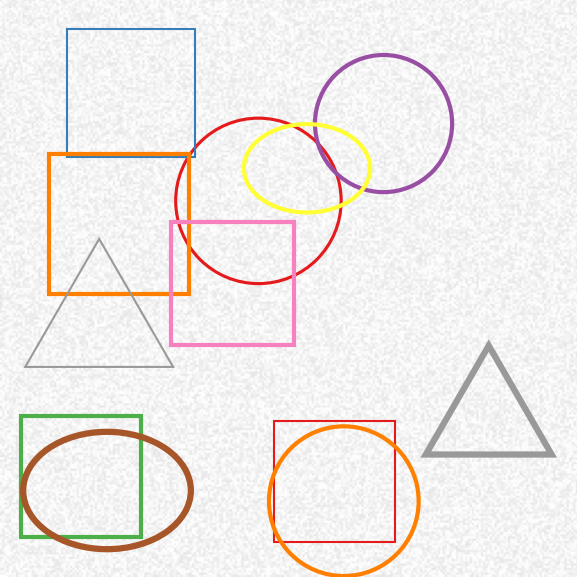[{"shape": "square", "thickness": 1, "radius": 0.53, "center": [0.579, 0.166]}, {"shape": "circle", "thickness": 1.5, "radius": 0.72, "center": [0.447, 0.651]}, {"shape": "square", "thickness": 1, "radius": 0.55, "center": [0.226, 0.839]}, {"shape": "square", "thickness": 2, "radius": 0.52, "center": [0.14, 0.174]}, {"shape": "circle", "thickness": 2, "radius": 0.59, "center": [0.664, 0.785]}, {"shape": "square", "thickness": 2, "radius": 0.6, "center": [0.206, 0.611]}, {"shape": "circle", "thickness": 2, "radius": 0.65, "center": [0.595, 0.131]}, {"shape": "oval", "thickness": 2, "radius": 0.55, "center": [0.532, 0.708]}, {"shape": "oval", "thickness": 3, "radius": 0.73, "center": [0.185, 0.15]}, {"shape": "square", "thickness": 2, "radius": 0.53, "center": [0.402, 0.508]}, {"shape": "triangle", "thickness": 1, "radius": 0.74, "center": [0.172, 0.438]}, {"shape": "triangle", "thickness": 3, "radius": 0.63, "center": [0.846, 0.275]}]